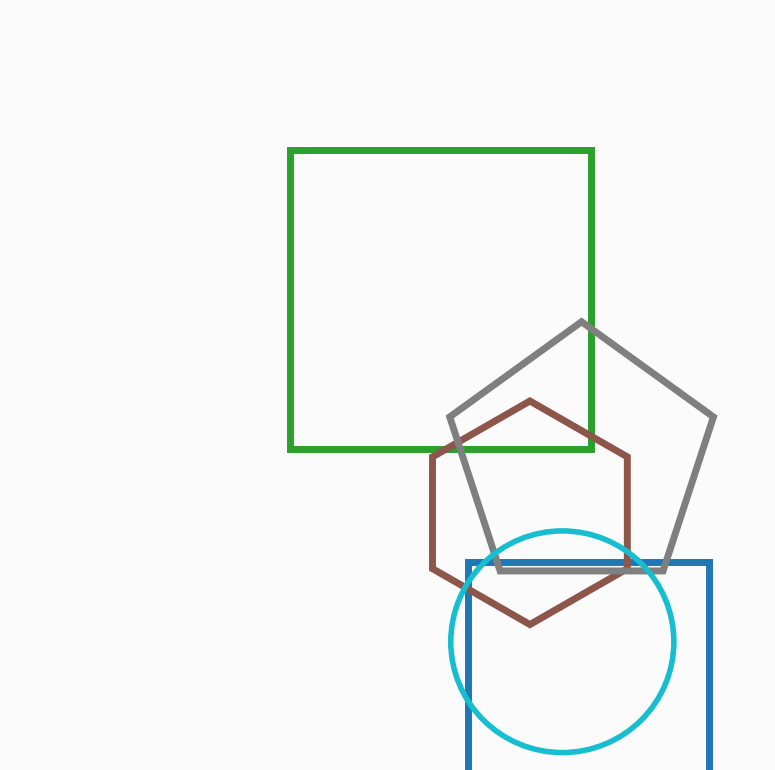[{"shape": "square", "thickness": 2.5, "radius": 0.78, "center": [0.76, 0.115]}, {"shape": "square", "thickness": 2.5, "radius": 0.97, "center": [0.568, 0.611]}, {"shape": "hexagon", "thickness": 2.5, "radius": 0.73, "center": [0.684, 0.334]}, {"shape": "pentagon", "thickness": 2.5, "radius": 0.89, "center": [0.75, 0.403]}, {"shape": "circle", "thickness": 2, "radius": 0.72, "center": [0.726, 0.167]}]